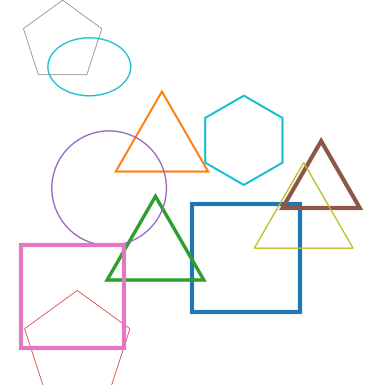[{"shape": "square", "thickness": 3, "radius": 0.7, "center": [0.639, 0.331]}, {"shape": "triangle", "thickness": 1.5, "radius": 0.69, "center": [0.421, 0.624]}, {"shape": "triangle", "thickness": 2.5, "radius": 0.72, "center": [0.404, 0.345]}, {"shape": "pentagon", "thickness": 0.5, "radius": 0.72, "center": [0.201, 0.102]}, {"shape": "circle", "thickness": 1, "radius": 0.74, "center": [0.283, 0.511]}, {"shape": "triangle", "thickness": 3, "radius": 0.58, "center": [0.834, 0.518]}, {"shape": "square", "thickness": 3, "radius": 0.67, "center": [0.188, 0.23]}, {"shape": "pentagon", "thickness": 0.5, "radius": 0.54, "center": [0.163, 0.893]}, {"shape": "triangle", "thickness": 1, "radius": 0.74, "center": [0.789, 0.429]}, {"shape": "oval", "thickness": 1, "radius": 0.54, "center": [0.232, 0.827]}, {"shape": "hexagon", "thickness": 1.5, "radius": 0.58, "center": [0.633, 0.636]}]